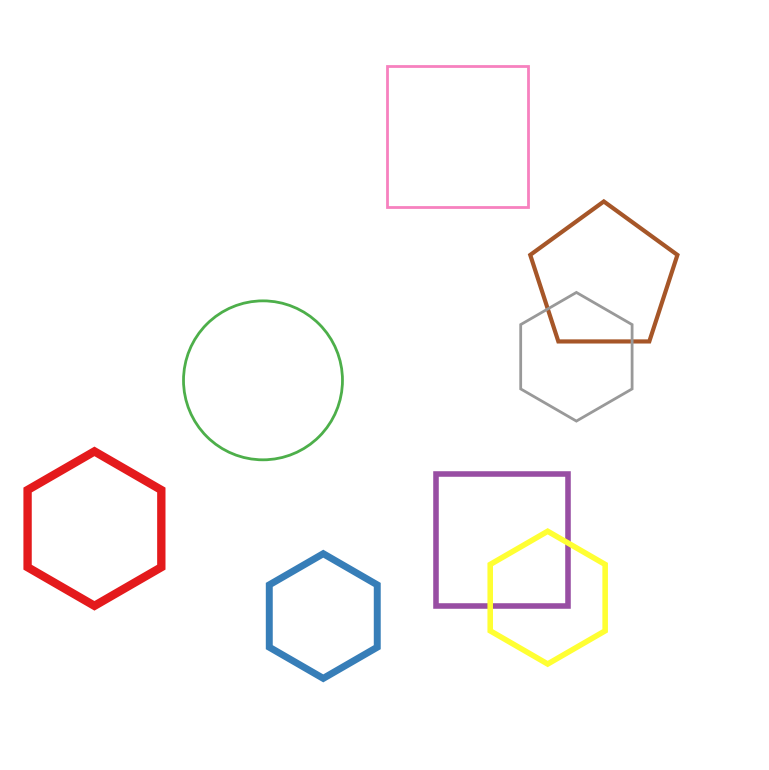[{"shape": "hexagon", "thickness": 3, "radius": 0.5, "center": [0.123, 0.313]}, {"shape": "hexagon", "thickness": 2.5, "radius": 0.4, "center": [0.42, 0.2]}, {"shape": "circle", "thickness": 1, "radius": 0.52, "center": [0.342, 0.506]}, {"shape": "square", "thickness": 2, "radius": 0.43, "center": [0.652, 0.299]}, {"shape": "hexagon", "thickness": 2, "radius": 0.43, "center": [0.711, 0.224]}, {"shape": "pentagon", "thickness": 1.5, "radius": 0.5, "center": [0.784, 0.638]}, {"shape": "square", "thickness": 1, "radius": 0.46, "center": [0.594, 0.822]}, {"shape": "hexagon", "thickness": 1, "radius": 0.42, "center": [0.749, 0.537]}]